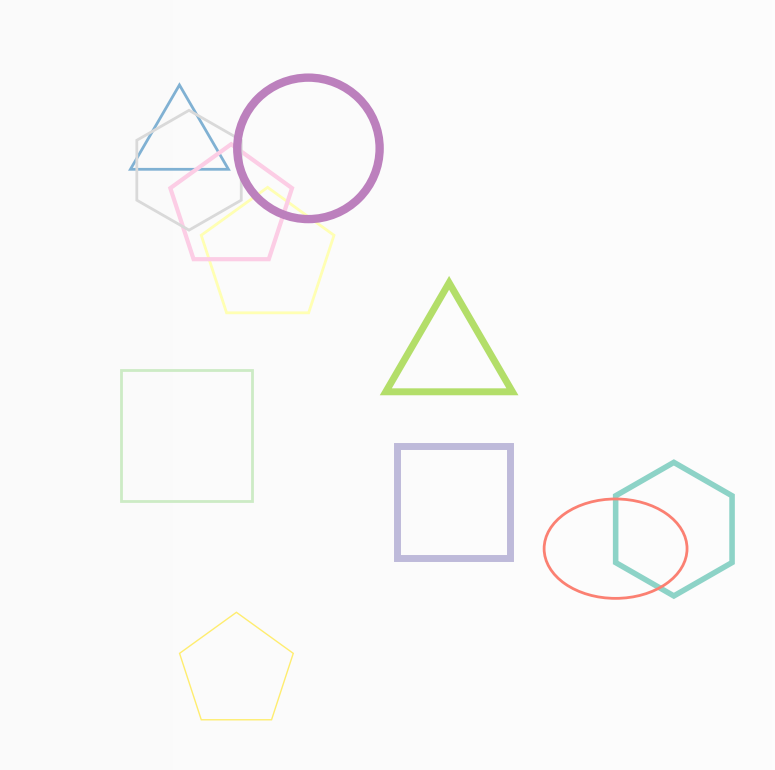[{"shape": "hexagon", "thickness": 2, "radius": 0.43, "center": [0.869, 0.313]}, {"shape": "pentagon", "thickness": 1, "radius": 0.45, "center": [0.345, 0.667]}, {"shape": "square", "thickness": 2.5, "radius": 0.36, "center": [0.585, 0.348]}, {"shape": "oval", "thickness": 1, "radius": 0.46, "center": [0.794, 0.287]}, {"shape": "triangle", "thickness": 1, "radius": 0.37, "center": [0.232, 0.817]}, {"shape": "triangle", "thickness": 2.5, "radius": 0.47, "center": [0.579, 0.538]}, {"shape": "pentagon", "thickness": 1.5, "radius": 0.41, "center": [0.298, 0.73]}, {"shape": "hexagon", "thickness": 1, "radius": 0.39, "center": [0.244, 0.779]}, {"shape": "circle", "thickness": 3, "radius": 0.46, "center": [0.398, 0.807]}, {"shape": "square", "thickness": 1, "radius": 0.42, "center": [0.241, 0.434]}, {"shape": "pentagon", "thickness": 0.5, "radius": 0.39, "center": [0.305, 0.128]}]